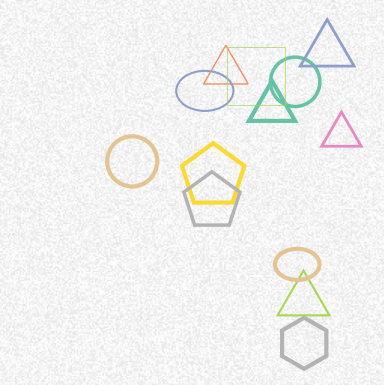[{"shape": "circle", "thickness": 2.5, "radius": 0.32, "center": [0.767, 0.787]}, {"shape": "triangle", "thickness": 3, "radius": 0.35, "center": [0.707, 0.721]}, {"shape": "triangle", "thickness": 1, "radius": 0.33, "center": [0.587, 0.815]}, {"shape": "triangle", "thickness": 2, "radius": 0.4, "center": [0.85, 0.869]}, {"shape": "oval", "thickness": 1.5, "radius": 0.37, "center": [0.532, 0.764]}, {"shape": "triangle", "thickness": 2, "radius": 0.3, "center": [0.887, 0.65]}, {"shape": "triangle", "thickness": 1.5, "radius": 0.39, "center": [0.788, 0.22]}, {"shape": "square", "thickness": 0.5, "radius": 0.38, "center": [0.665, 0.802]}, {"shape": "pentagon", "thickness": 3, "radius": 0.43, "center": [0.554, 0.543]}, {"shape": "oval", "thickness": 3, "radius": 0.29, "center": [0.772, 0.313]}, {"shape": "circle", "thickness": 3, "radius": 0.33, "center": [0.343, 0.581]}, {"shape": "pentagon", "thickness": 2.5, "radius": 0.38, "center": [0.55, 0.477]}, {"shape": "hexagon", "thickness": 3, "radius": 0.33, "center": [0.79, 0.108]}]